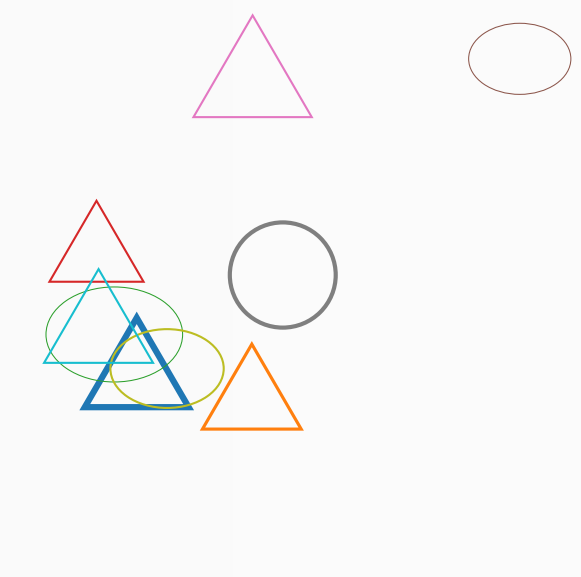[{"shape": "triangle", "thickness": 3, "radius": 0.52, "center": [0.235, 0.346]}, {"shape": "triangle", "thickness": 1.5, "radius": 0.49, "center": [0.433, 0.305]}, {"shape": "oval", "thickness": 0.5, "radius": 0.59, "center": [0.197, 0.42]}, {"shape": "triangle", "thickness": 1, "radius": 0.47, "center": [0.166, 0.558]}, {"shape": "oval", "thickness": 0.5, "radius": 0.44, "center": [0.894, 0.897]}, {"shape": "triangle", "thickness": 1, "radius": 0.59, "center": [0.435, 0.855]}, {"shape": "circle", "thickness": 2, "radius": 0.46, "center": [0.486, 0.523]}, {"shape": "oval", "thickness": 1, "radius": 0.49, "center": [0.287, 0.361]}, {"shape": "triangle", "thickness": 1, "radius": 0.54, "center": [0.17, 0.425]}]